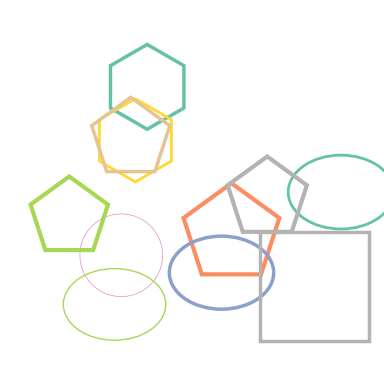[{"shape": "hexagon", "thickness": 2.5, "radius": 0.55, "center": [0.382, 0.774]}, {"shape": "oval", "thickness": 2, "radius": 0.69, "center": [0.886, 0.501]}, {"shape": "pentagon", "thickness": 3, "radius": 0.65, "center": [0.601, 0.393]}, {"shape": "oval", "thickness": 2.5, "radius": 0.68, "center": [0.575, 0.292]}, {"shape": "circle", "thickness": 0.5, "radius": 0.54, "center": [0.315, 0.337]}, {"shape": "pentagon", "thickness": 3, "radius": 0.53, "center": [0.18, 0.436]}, {"shape": "oval", "thickness": 1, "radius": 0.66, "center": [0.297, 0.209]}, {"shape": "hexagon", "thickness": 2, "radius": 0.54, "center": [0.352, 0.635]}, {"shape": "pentagon", "thickness": 2.5, "radius": 0.53, "center": [0.34, 0.641]}, {"shape": "pentagon", "thickness": 3, "radius": 0.54, "center": [0.694, 0.485]}, {"shape": "square", "thickness": 2.5, "radius": 0.71, "center": [0.817, 0.256]}]